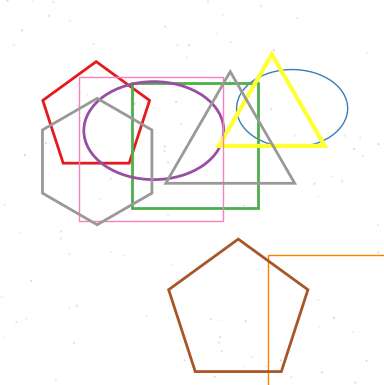[{"shape": "pentagon", "thickness": 2, "radius": 0.73, "center": [0.25, 0.694]}, {"shape": "oval", "thickness": 1, "radius": 0.72, "center": [0.759, 0.718]}, {"shape": "square", "thickness": 2, "radius": 0.82, "center": [0.506, 0.622]}, {"shape": "oval", "thickness": 2, "radius": 0.91, "center": [0.399, 0.661]}, {"shape": "square", "thickness": 1, "radius": 0.99, "center": [0.894, 0.139]}, {"shape": "triangle", "thickness": 3, "radius": 0.79, "center": [0.706, 0.7]}, {"shape": "pentagon", "thickness": 2, "radius": 0.95, "center": [0.619, 0.189]}, {"shape": "square", "thickness": 1, "radius": 0.93, "center": [0.392, 0.613]}, {"shape": "triangle", "thickness": 2, "radius": 0.97, "center": [0.598, 0.621]}, {"shape": "hexagon", "thickness": 2, "radius": 0.82, "center": [0.252, 0.58]}]